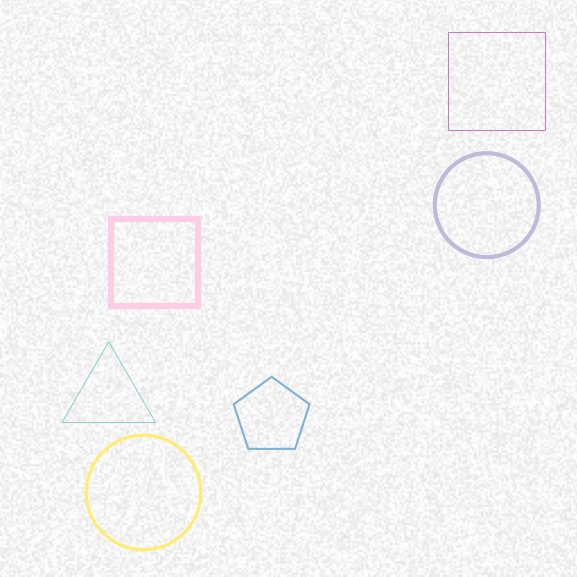[{"shape": "triangle", "thickness": 0.5, "radius": 0.47, "center": [0.188, 0.314]}, {"shape": "circle", "thickness": 2, "radius": 0.45, "center": [0.843, 0.644]}, {"shape": "pentagon", "thickness": 1, "radius": 0.35, "center": [0.47, 0.278]}, {"shape": "square", "thickness": 3, "radius": 0.38, "center": [0.267, 0.544]}, {"shape": "square", "thickness": 0.5, "radius": 0.42, "center": [0.86, 0.859]}, {"shape": "circle", "thickness": 1.5, "radius": 0.5, "center": [0.249, 0.146]}]